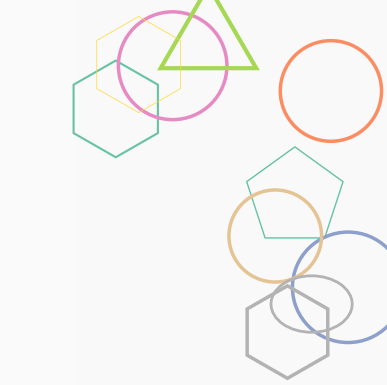[{"shape": "hexagon", "thickness": 1.5, "radius": 0.63, "center": [0.299, 0.717]}, {"shape": "pentagon", "thickness": 1, "radius": 0.65, "center": [0.761, 0.488]}, {"shape": "circle", "thickness": 2.5, "radius": 0.65, "center": [0.854, 0.764]}, {"shape": "circle", "thickness": 2.5, "radius": 0.72, "center": [0.898, 0.254]}, {"shape": "circle", "thickness": 2.5, "radius": 0.7, "center": [0.446, 0.829]}, {"shape": "triangle", "thickness": 3, "radius": 0.71, "center": [0.538, 0.894]}, {"shape": "hexagon", "thickness": 0.5, "radius": 0.62, "center": [0.358, 0.832]}, {"shape": "circle", "thickness": 2.5, "radius": 0.6, "center": [0.71, 0.387]}, {"shape": "oval", "thickness": 2, "radius": 0.52, "center": [0.804, 0.21]}, {"shape": "hexagon", "thickness": 2.5, "radius": 0.6, "center": [0.742, 0.137]}]